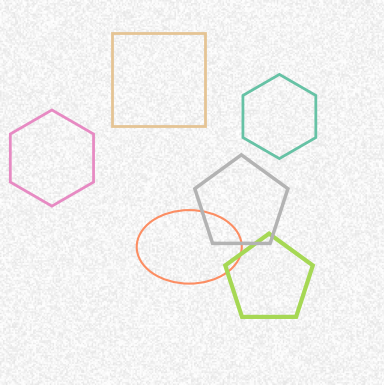[{"shape": "hexagon", "thickness": 2, "radius": 0.55, "center": [0.726, 0.697]}, {"shape": "oval", "thickness": 1.5, "radius": 0.68, "center": [0.492, 0.359]}, {"shape": "hexagon", "thickness": 2, "radius": 0.62, "center": [0.135, 0.589]}, {"shape": "pentagon", "thickness": 3, "radius": 0.6, "center": [0.699, 0.274]}, {"shape": "square", "thickness": 2, "radius": 0.61, "center": [0.412, 0.794]}, {"shape": "pentagon", "thickness": 2.5, "radius": 0.64, "center": [0.627, 0.471]}]